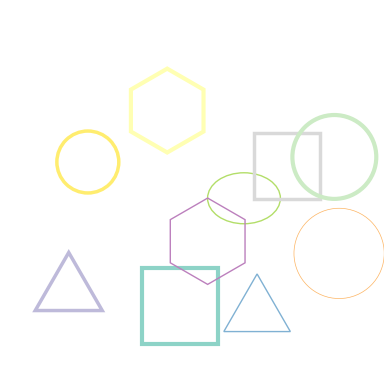[{"shape": "square", "thickness": 3, "radius": 0.49, "center": [0.467, 0.205]}, {"shape": "hexagon", "thickness": 3, "radius": 0.54, "center": [0.434, 0.713]}, {"shape": "triangle", "thickness": 2.5, "radius": 0.5, "center": [0.179, 0.244]}, {"shape": "triangle", "thickness": 1, "radius": 0.5, "center": [0.668, 0.189]}, {"shape": "circle", "thickness": 0.5, "radius": 0.59, "center": [0.881, 0.342]}, {"shape": "oval", "thickness": 1, "radius": 0.47, "center": [0.634, 0.485]}, {"shape": "square", "thickness": 2.5, "radius": 0.43, "center": [0.746, 0.568]}, {"shape": "hexagon", "thickness": 1, "radius": 0.56, "center": [0.539, 0.373]}, {"shape": "circle", "thickness": 3, "radius": 0.54, "center": [0.868, 0.592]}, {"shape": "circle", "thickness": 2.5, "radius": 0.4, "center": [0.228, 0.579]}]